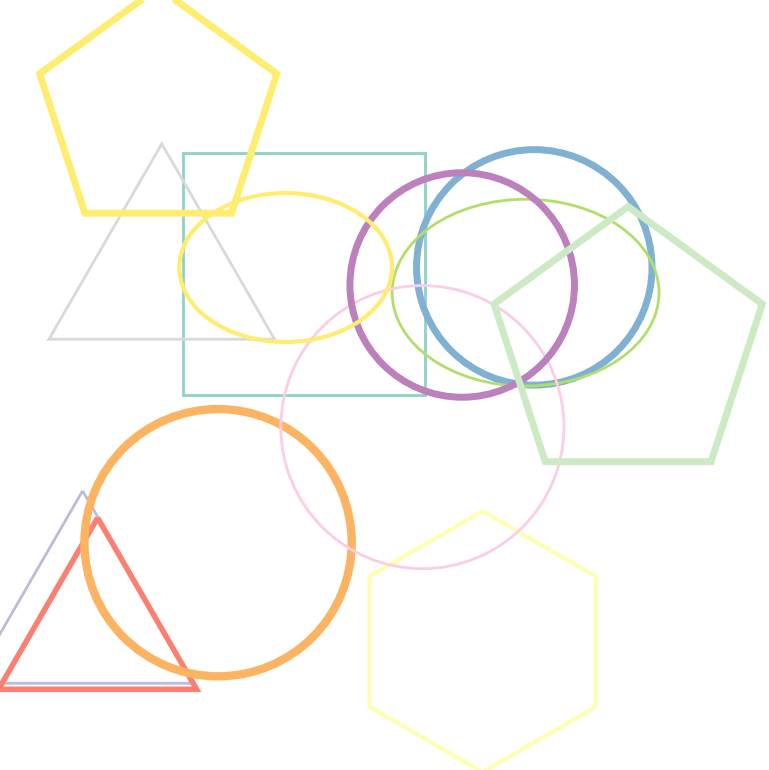[{"shape": "square", "thickness": 1, "radius": 0.79, "center": [0.395, 0.644]}, {"shape": "hexagon", "thickness": 1.5, "radius": 0.85, "center": [0.627, 0.167]}, {"shape": "triangle", "thickness": 1, "radius": 0.83, "center": [0.107, 0.196]}, {"shape": "triangle", "thickness": 2, "radius": 0.74, "center": [0.127, 0.179]}, {"shape": "circle", "thickness": 2.5, "radius": 0.76, "center": [0.694, 0.653]}, {"shape": "circle", "thickness": 3, "radius": 0.87, "center": [0.283, 0.295]}, {"shape": "oval", "thickness": 1, "radius": 0.87, "center": [0.683, 0.62]}, {"shape": "circle", "thickness": 1, "radius": 0.92, "center": [0.549, 0.445]}, {"shape": "triangle", "thickness": 1, "radius": 0.85, "center": [0.21, 0.644]}, {"shape": "circle", "thickness": 2.5, "radius": 0.73, "center": [0.6, 0.63]}, {"shape": "pentagon", "thickness": 2.5, "radius": 0.92, "center": [0.816, 0.549]}, {"shape": "pentagon", "thickness": 2.5, "radius": 0.81, "center": [0.205, 0.854]}, {"shape": "oval", "thickness": 1.5, "radius": 0.69, "center": [0.371, 0.653]}]